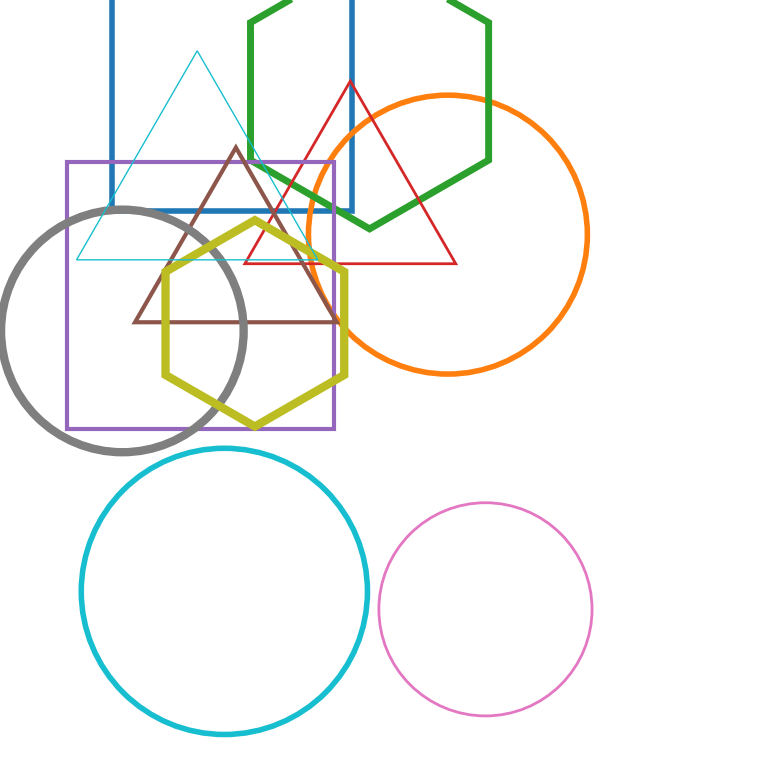[{"shape": "square", "thickness": 2, "radius": 0.78, "center": [0.301, 0.881]}, {"shape": "circle", "thickness": 2, "radius": 0.91, "center": [0.582, 0.695]}, {"shape": "hexagon", "thickness": 2.5, "radius": 0.89, "center": [0.48, 0.881]}, {"shape": "triangle", "thickness": 1, "radius": 0.79, "center": [0.455, 0.737]}, {"shape": "square", "thickness": 1.5, "radius": 0.86, "center": [0.26, 0.616]}, {"shape": "triangle", "thickness": 1.5, "radius": 0.76, "center": [0.306, 0.657]}, {"shape": "circle", "thickness": 1, "radius": 0.69, "center": [0.63, 0.209]}, {"shape": "circle", "thickness": 3, "radius": 0.79, "center": [0.159, 0.57]}, {"shape": "hexagon", "thickness": 3, "radius": 0.67, "center": [0.331, 0.58]}, {"shape": "triangle", "thickness": 0.5, "radius": 0.9, "center": [0.256, 0.753]}, {"shape": "circle", "thickness": 2, "radius": 0.93, "center": [0.291, 0.232]}]